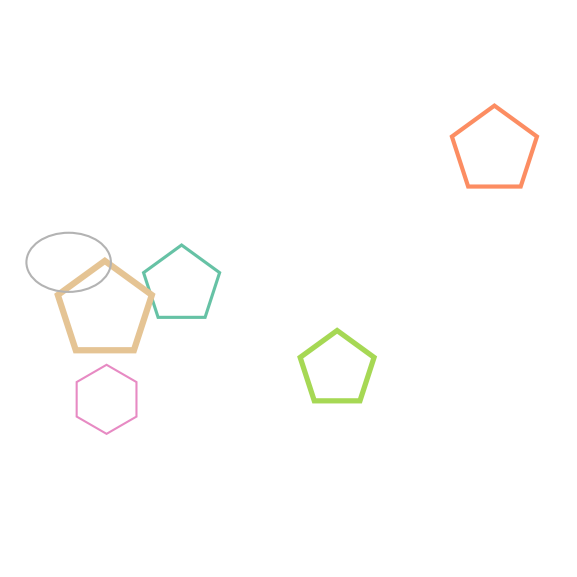[{"shape": "pentagon", "thickness": 1.5, "radius": 0.35, "center": [0.314, 0.506]}, {"shape": "pentagon", "thickness": 2, "radius": 0.39, "center": [0.856, 0.739]}, {"shape": "hexagon", "thickness": 1, "radius": 0.3, "center": [0.185, 0.308]}, {"shape": "pentagon", "thickness": 2.5, "radius": 0.34, "center": [0.584, 0.359]}, {"shape": "pentagon", "thickness": 3, "radius": 0.43, "center": [0.182, 0.462]}, {"shape": "oval", "thickness": 1, "radius": 0.37, "center": [0.119, 0.545]}]